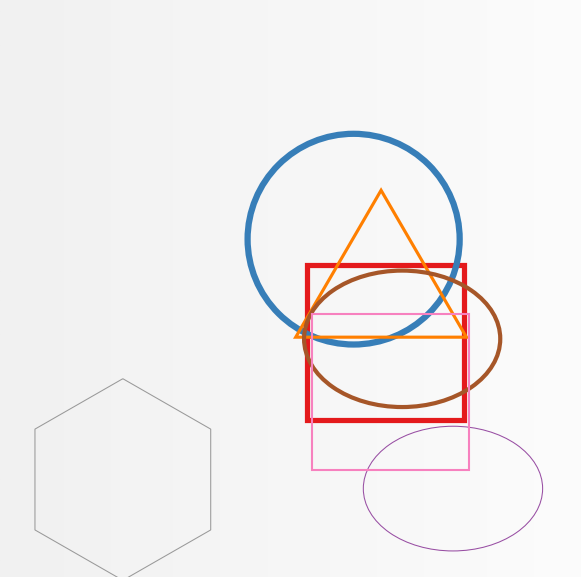[{"shape": "square", "thickness": 2.5, "radius": 0.67, "center": [0.663, 0.406]}, {"shape": "circle", "thickness": 3, "radius": 0.91, "center": [0.608, 0.585]}, {"shape": "oval", "thickness": 0.5, "radius": 0.77, "center": [0.779, 0.153]}, {"shape": "triangle", "thickness": 1.5, "radius": 0.85, "center": [0.656, 0.5]}, {"shape": "oval", "thickness": 2, "radius": 0.84, "center": [0.692, 0.412]}, {"shape": "square", "thickness": 1, "radius": 0.68, "center": [0.671, 0.32]}, {"shape": "hexagon", "thickness": 0.5, "radius": 0.87, "center": [0.211, 0.169]}]